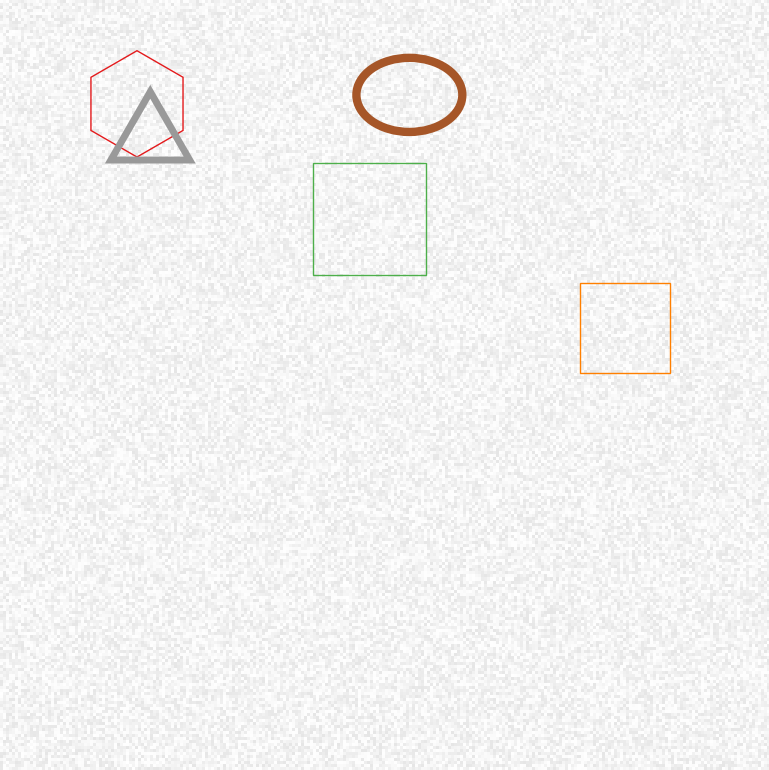[{"shape": "hexagon", "thickness": 0.5, "radius": 0.35, "center": [0.178, 0.865]}, {"shape": "square", "thickness": 0.5, "radius": 0.37, "center": [0.48, 0.715]}, {"shape": "square", "thickness": 0.5, "radius": 0.29, "center": [0.812, 0.573]}, {"shape": "oval", "thickness": 3, "radius": 0.34, "center": [0.532, 0.877]}, {"shape": "triangle", "thickness": 2.5, "radius": 0.3, "center": [0.195, 0.822]}]